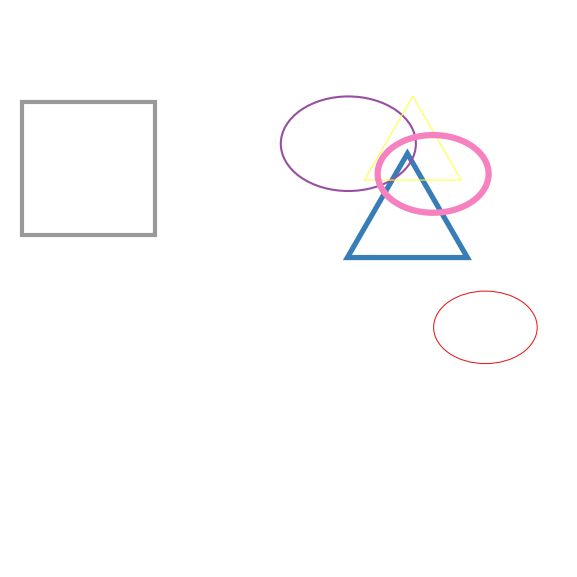[{"shape": "oval", "thickness": 0.5, "radius": 0.45, "center": [0.841, 0.432]}, {"shape": "triangle", "thickness": 2.5, "radius": 0.6, "center": [0.705, 0.613]}, {"shape": "oval", "thickness": 1, "radius": 0.58, "center": [0.603, 0.75]}, {"shape": "triangle", "thickness": 0.5, "radius": 0.48, "center": [0.715, 0.736]}, {"shape": "oval", "thickness": 3, "radius": 0.48, "center": [0.75, 0.698]}, {"shape": "square", "thickness": 2, "radius": 0.57, "center": [0.153, 0.707]}]